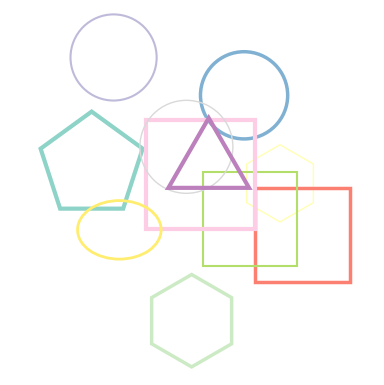[{"shape": "pentagon", "thickness": 3, "radius": 0.7, "center": [0.238, 0.571]}, {"shape": "hexagon", "thickness": 1, "radius": 0.5, "center": [0.727, 0.524]}, {"shape": "circle", "thickness": 1.5, "radius": 0.56, "center": [0.295, 0.851]}, {"shape": "square", "thickness": 2.5, "radius": 0.62, "center": [0.786, 0.39]}, {"shape": "circle", "thickness": 2.5, "radius": 0.57, "center": [0.634, 0.752]}, {"shape": "square", "thickness": 1.5, "radius": 0.61, "center": [0.649, 0.43]}, {"shape": "square", "thickness": 3, "radius": 0.7, "center": [0.521, 0.546]}, {"shape": "circle", "thickness": 1, "radius": 0.6, "center": [0.484, 0.619]}, {"shape": "triangle", "thickness": 3, "radius": 0.6, "center": [0.542, 0.573]}, {"shape": "hexagon", "thickness": 2.5, "radius": 0.6, "center": [0.498, 0.167]}, {"shape": "oval", "thickness": 2, "radius": 0.54, "center": [0.31, 0.403]}]